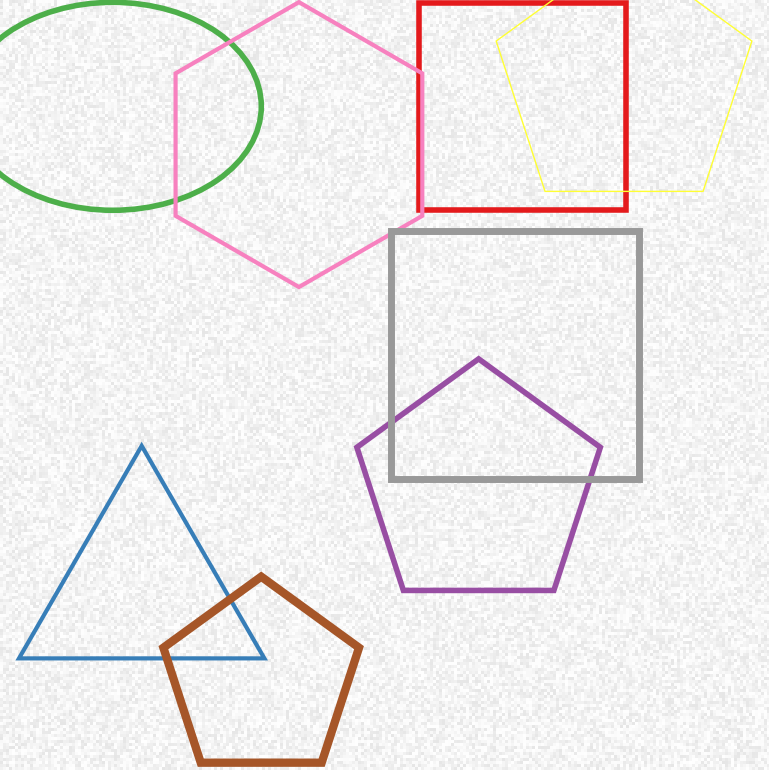[{"shape": "square", "thickness": 2, "radius": 0.67, "center": [0.679, 0.862]}, {"shape": "triangle", "thickness": 1.5, "radius": 0.92, "center": [0.184, 0.237]}, {"shape": "oval", "thickness": 2, "radius": 0.96, "center": [0.146, 0.862]}, {"shape": "pentagon", "thickness": 2, "radius": 0.83, "center": [0.622, 0.368]}, {"shape": "pentagon", "thickness": 0.5, "radius": 0.87, "center": [0.81, 0.893]}, {"shape": "pentagon", "thickness": 3, "radius": 0.67, "center": [0.339, 0.118]}, {"shape": "hexagon", "thickness": 1.5, "radius": 0.92, "center": [0.388, 0.812]}, {"shape": "square", "thickness": 2.5, "radius": 0.8, "center": [0.669, 0.539]}]